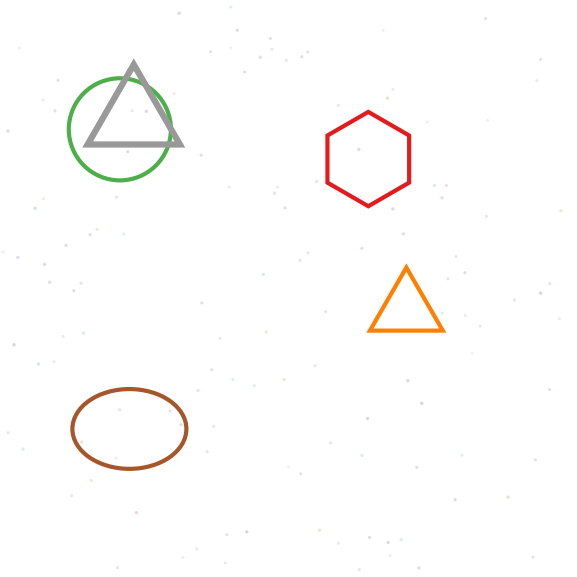[{"shape": "hexagon", "thickness": 2, "radius": 0.41, "center": [0.638, 0.724]}, {"shape": "circle", "thickness": 2, "radius": 0.44, "center": [0.208, 0.775]}, {"shape": "triangle", "thickness": 2, "radius": 0.36, "center": [0.704, 0.463]}, {"shape": "oval", "thickness": 2, "radius": 0.49, "center": [0.224, 0.256]}, {"shape": "triangle", "thickness": 3, "radius": 0.46, "center": [0.232, 0.795]}]